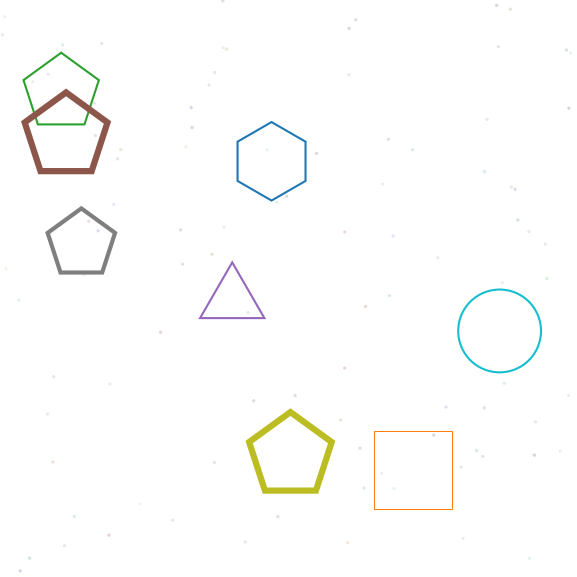[{"shape": "hexagon", "thickness": 1, "radius": 0.34, "center": [0.47, 0.72]}, {"shape": "square", "thickness": 0.5, "radius": 0.34, "center": [0.715, 0.185]}, {"shape": "pentagon", "thickness": 1, "radius": 0.34, "center": [0.106, 0.839]}, {"shape": "triangle", "thickness": 1, "radius": 0.32, "center": [0.402, 0.48]}, {"shape": "pentagon", "thickness": 3, "radius": 0.38, "center": [0.114, 0.764]}, {"shape": "pentagon", "thickness": 2, "radius": 0.31, "center": [0.141, 0.577]}, {"shape": "pentagon", "thickness": 3, "radius": 0.38, "center": [0.503, 0.21]}, {"shape": "circle", "thickness": 1, "radius": 0.36, "center": [0.865, 0.426]}]